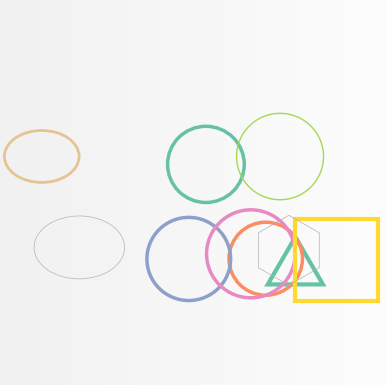[{"shape": "circle", "thickness": 2.5, "radius": 0.49, "center": [0.531, 0.573]}, {"shape": "triangle", "thickness": 3, "radius": 0.41, "center": [0.762, 0.302]}, {"shape": "circle", "thickness": 2.5, "radius": 0.47, "center": [0.686, 0.328]}, {"shape": "circle", "thickness": 2.5, "radius": 0.54, "center": [0.487, 0.327]}, {"shape": "circle", "thickness": 2.5, "radius": 0.57, "center": [0.647, 0.341]}, {"shape": "circle", "thickness": 1, "radius": 0.56, "center": [0.723, 0.593]}, {"shape": "square", "thickness": 3, "radius": 0.53, "center": [0.869, 0.325]}, {"shape": "oval", "thickness": 2, "radius": 0.48, "center": [0.108, 0.594]}, {"shape": "oval", "thickness": 0.5, "radius": 0.58, "center": [0.205, 0.357]}, {"shape": "hexagon", "thickness": 0.5, "radius": 0.45, "center": [0.745, 0.35]}]